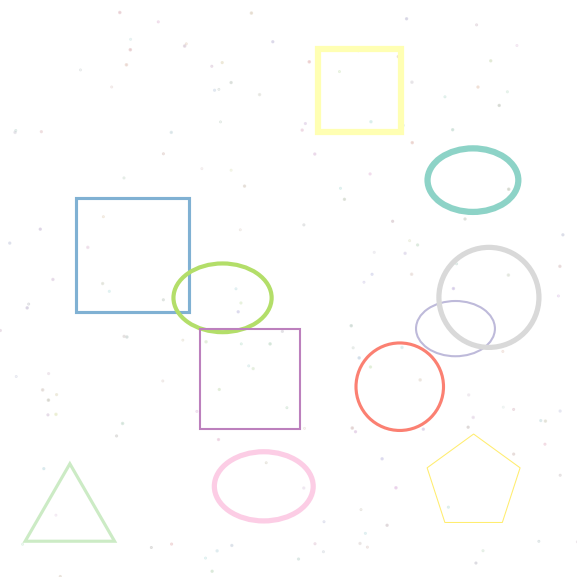[{"shape": "oval", "thickness": 3, "radius": 0.39, "center": [0.819, 0.687]}, {"shape": "square", "thickness": 3, "radius": 0.36, "center": [0.623, 0.842]}, {"shape": "oval", "thickness": 1, "radius": 0.34, "center": [0.789, 0.43]}, {"shape": "circle", "thickness": 1.5, "radius": 0.38, "center": [0.692, 0.33]}, {"shape": "square", "thickness": 1.5, "radius": 0.49, "center": [0.23, 0.557]}, {"shape": "oval", "thickness": 2, "radius": 0.42, "center": [0.385, 0.483]}, {"shape": "oval", "thickness": 2.5, "radius": 0.43, "center": [0.457, 0.157]}, {"shape": "circle", "thickness": 2.5, "radius": 0.43, "center": [0.847, 0.484]}, {"shape": "square", "thickness": 1, "radius": 0.43, "center": [0.432, 0.343]}, {"shape": "triangle", "thickness": 1.5, "radius": 0.45, "center": [0.121, 0.107]}, {"shape": "pentagon", "thickness": 0.5, "radius": 0.42, "center": [0.82, 0.163]}]